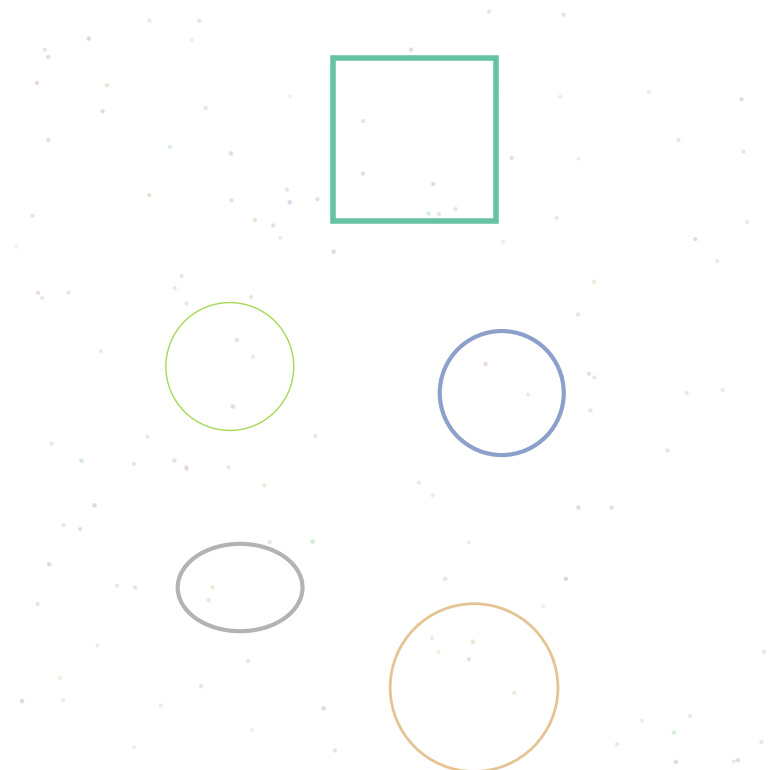[{"shape": "square", "thickness": 2, "radius": 0.53, "center": [0.539, 0.819]}, {"shape": "circle", "thickness": 1.5, "radius": 0.4, "center": [0.652, 0.49]}, {"shape": "circle", "thickness": 0.5, "radius": 0.42, "center": [0.298, 0.524]}, {"shape": "circle", "thickness": 1, "radius": 0.54, "center": [0.616, 0.107]}, {"shape": "oval", "thickness": 1.5, "radius": 0.41, "center": [0.312, 0.237]}]